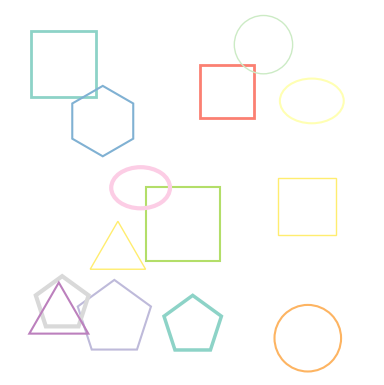[{"shape": "square", "thickness": 2, "radius": 0.43, "center": [0.165, 0.834]}, {"shape": "pentagon", "thickness": 2.5, "radius": 0.39, "center": [0.501, 0.154]}, {"shape": "oval", "thickness": 1.5, "radius": 0.41, "center": [0.81, 0.738]}, {"shape": "pentagon", "thickness": 1.5, "radius": 0.5, "center": [0.297, 0.173]}, {"shape": "square", "thickness": 2, "radius": 0.35, "center": [0.59, 0.762]}, {"shape": "hexagon", "thickness": 1.5, "radius": 0.46, "center": [0.267, 0.685]}, {"shape": "circle", "thickness": 1.5, "radius": 0.43, "center": [0.799, 0.122]}, {"shape": "square", "thickness": 1.5, "radius": 0.48, "center": [0.476, 0.417]}, {"shape": "oval", "thickness": 3, "radius": 0.38, "center": [0.365, 0.512]}, {"shape": "pentagon", "thickness": 3, "radius": 0.36, "center": [0.162, 0.211]}, {"shape": "triangle", "thickness": 1.5, "radius": 0.44, "center": [0.153, 0.178]}, {"shape": "circle", "thickness": 1, "radius": 0.38, "center": [0.684, 0.884]}, {"shape": "square", "thickness": 1, "radius": 0.37, "center": [0.798, 0.464]}, {"shape": "triangle", "thickness": 1, "radius": 0.42, "center": [0.306, 0.342]}]